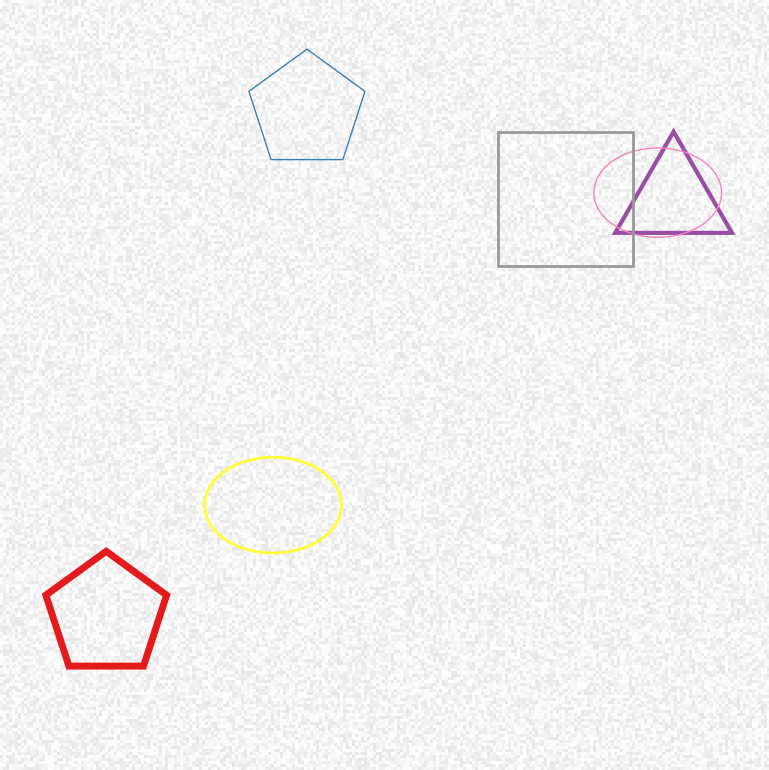[{"shape": "pentagon", "thickness": 2.5, "radius": 0.41, "center": [0.138, 0.202]}, {"shape": "pentagon", "thickness": 0.5, "radius": 0.4, "center": [0.399, 0.857]}, {"shape": "triangle", "thickness": 1.5, "radius": 0.44, "center": [0.875, 0.741]}, {"shape": "oval", "thickness": 1, "radius": 0.44, "center": [0.355, 0.344]}, {"shape": "oval", "thickness": 0.5, "radius": 0.41, "center": [0.854, 0.75]}, {"shape": "square", "thickness": 1, "radius": 0.44, "center": [0.735, 0.742]}]